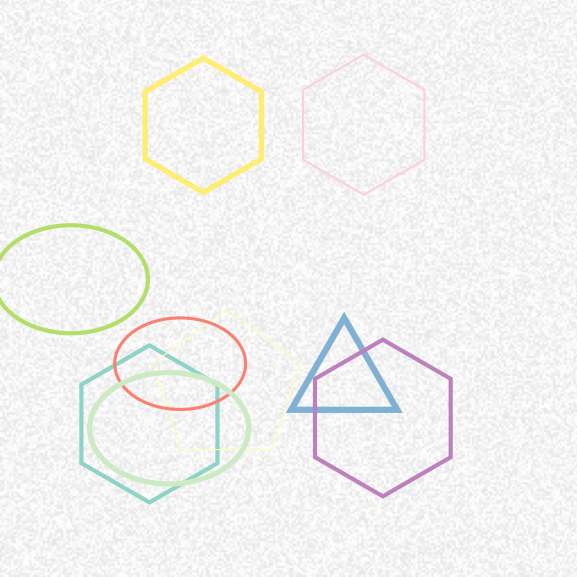[{"shape": "hexagon", "thickness": 2, "radius": 0.68, "center": [0.259, 0.265]}, {"shape": "pentagon", "thickness": 0.5, "radius": 0.67, "center": [0.392, 0.329]}, {"shape": "oval", "thickness": 1.5, "radius": 0.57, "center": [0.312, 0.369]}, {"shape": "triangle", "thickness": 3, "radius": 0.53, "center": [0.596, 0.343]}, {"shape": "oval", "thickness": 2, "radius": 0.67, "center": [0.123, 0.516]}, {"shape": "hexagon", "thickness": 1, "radius": 0.61, "center": [0.63, 0.783]}, {"shape": "hexagon", "thickness": 2, "radius": 0.68, "center": [0.663, 0.275]}, {"shape": "oval", "thickness": 2.5, "radius": 0.69, "center": [0.293, 0.258]}, {"shape": "hexagon", "thickness": 2.5, "radius": 0.58, "center": [0.352, 0.782]}]